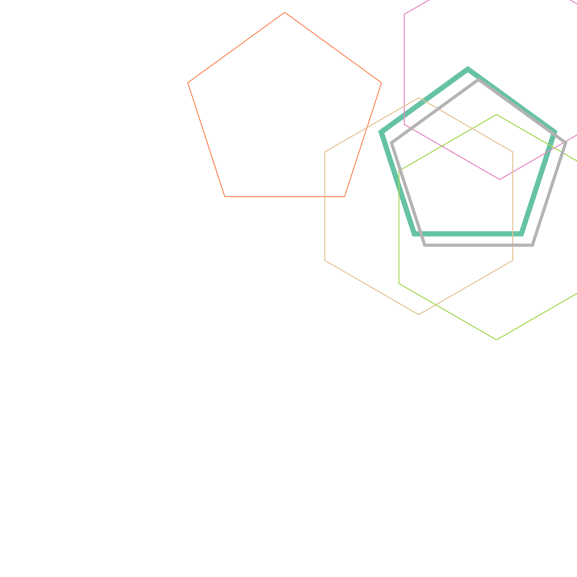[{"shape": "pentagon", "thickness": 2.5, "radius": 0.79, "center": [0.81, 0.722]}, {"shape": "pentagon", "thickness": 0.5, "radius": 0.88, "center": [0.493, 0.801]}, {"shape": "hexagon", "thickness": 0.5, "radius": 0.95, "center": [0.865, 0.879]}, {"shape": "hexagon", "thickness": 0.5, "radius": 0.98, "center": [0.86, 0.606]}, {"shape": "hexagon", "thickness": 0.5, "radius": 0.94, "center": [0.725, 0.642]}, {"shape": "pentagon", "thickness": 1.5, "radius": 0.79, "center": [0.829, 0.703]}]